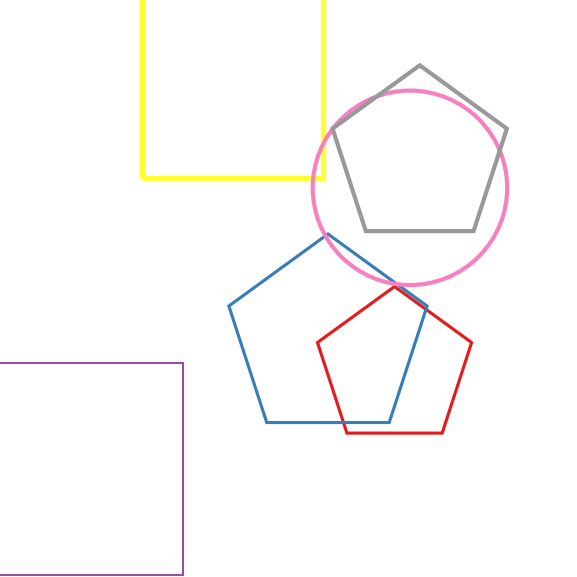[{"shape": "pentagon", "thickness": 1.5, "radius": 0.7, "center": [0.683, 0.363]}, {"shape": "pentagon", "thickness": 1.5, "radius": 0.9, "center": [0.568, 0.413]}, {"shape": "square", "thickness": 1, "radius": 0.92, "center": [0.134, 0.188]}, {"shape": "square", "thickness": 2.5, "radius": 0.79, "center": [0.402, 0.847]}, {"shape": "circle", "thickness": 2, "radius": 0.84, "center": [0.71, 0.674]}, {"shape": "pentagon", "thickness": 2, "radius": 0.79, "center": [0.727, 0.727]}]